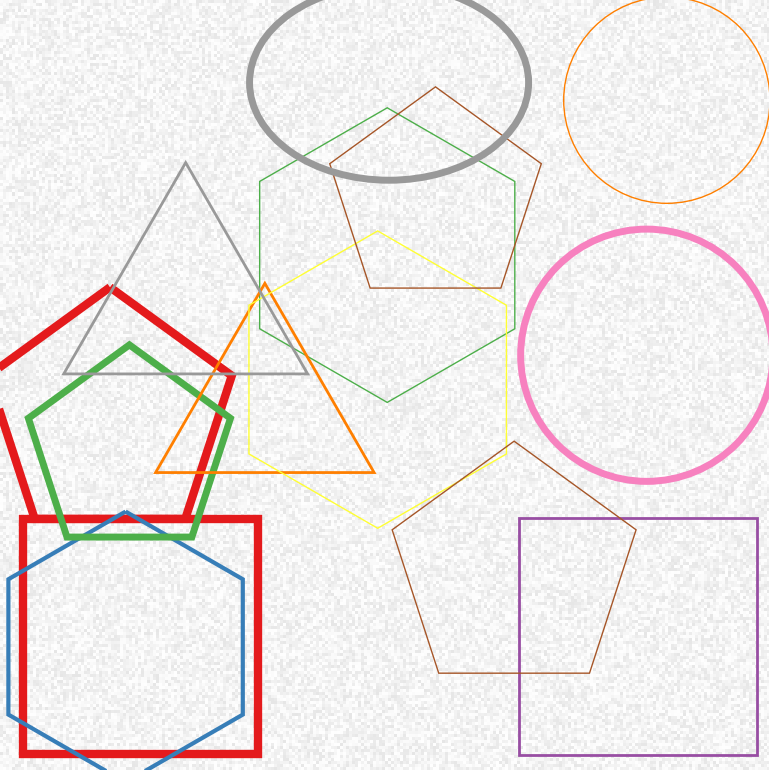[{"shape": "square", "thickness": 3, "radius": 0.76, "center": [0.183, 0.173]}, {"shape": "pentagon", "thickness": 3, "radius": 0.83, "center": [0.143, 0.461]}, {"shape": "hexagon", "thickness": 1.5, "radius": 0.88, "center": [0.163, 0.16]}, {"shape": "pentagon", "thickness": 2.5, "radius": 0.69, "center": [0.168, 0.414]}, {"shape": "hexagon", "thickness": 0.5, "radius": 0.96, "center": [0.503, 0.669]}, {"shape": "square", "thickness": 1, "radius": 0.77, "center": [0.829, 0.173]}, {"shape": "circle", "thickness": 0.5, "radius": 0.67, "center": [0.866, 0.87]}, {"shape": "triangle", "thickness": 1, "radius": 0.82, "center": [0.344, 0.468]}, {"shape": "hexagon", "thickness": 0.5, "radius": 0.97, "center": [0.491, 0.507]}, {"shape": "pentagon", "thickness": 0.5, "radius": 0.72, "center": [0.566, 0.743]}, {"shape": "pentagon", "thickness": 0.5, "radius": 0.83, "center": [0.668, 0.26]}, {"shape": "circle", "thickness": 2.5, "radius": 0.82, "center": [0.84, 0.539]}, {"shape": "oval", "thickness": 2.5, "radius": 0.91, "center": [0.505, 0.893]}, {"shape": "triangle", "thickness": 1, "radius": 0.91, "center": [0.241, 0.606]}]